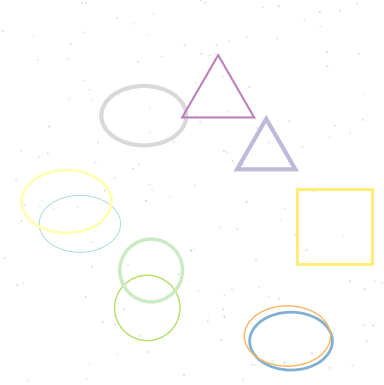[{"shape": "oval", "thickness": 0.5, "radius": 0.53, "center": [0.207, 0.419]}, {"shape": "oval", "thickness": 2, "radius": 0.58, "center": [0.173, 0.477]}, {"shape": "triangle", "thickness": 3, "radius": 0.44, "center": [0.691, 0.604]}, {"shape": "oval", "thickness": 2, "radius": 0.54, "center": [0.756, 0.114]}, {"shape": "oval", "thickness": 1, "radius": 0.56, "center": [0.747, 0.127]}, {"shape": "circle", "thickness": 1, "radius": 0.42, "center": [0.383, 0.2]}, {"shape": "oval", "thickness": 3, "radius": 0.55, "center": [0.373, 0.7]}, {"shape": "triangle", "thickness": 1.5, "radius": 0.54, "center": [0.567, 0.749]}, {"shape": "circle", "thickness": 2.5, "radius": 0.41, "center": [0.393, 0.297]}, {"shape": "square", "thickness": 2, "radius": 0.49, "center": [0.869, 0.412]}]